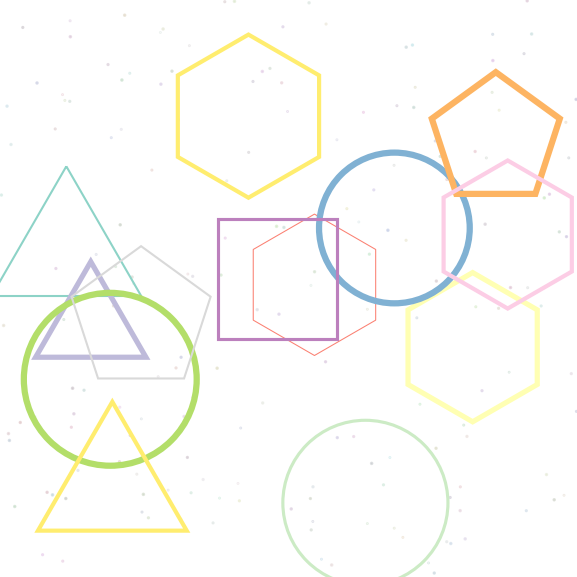[{"shape": "triangle", "thickness": 1, "radius": 0.75, "center": [0.115, 0.561]}, {"shape": "hexagon", "thickness": 2.5, "radius": 0.65, "center": [0.818, 0.398]}, {"shape": "triangle", "thickness": 2.5, "radius": 0.55, "center": [0.157, 0.436]}, {"shape": "hexagon", "thickness": 0.5, "radius": 0.61, "center": [0.545, 0.506]}, {"shape": "circle", "thickness": 3, "radius": 0.65, "center": [0.683, 0.604]}, {"shape": "pentagon", "thickness": 3, "radius": 0.58, "center": [0.859, 0.758]}, {"shape": "circle", "thickness": 3, "radius": 0.75, "center": [0.191, 0.342]}, {"shape": "hexagon", "thickness": 2, "radius": 0.64, "center": [0.879, 0.593]}, {"shape": "pentagon", "thickness": 1, "radius": 0.63, "center": [0.244, 0.446]}, {"shape": "square", "thickness": 1.5, "radius": 0.52, "center": [0.48, 0.516]}, {"shape": "circle", "thickness": 1.5, "radius": 0.71, "center": [0.633, 0.128]}, {"shape": "hexagon", "thickness": 2, "radius": 0.71, "center": [0.43, 0.798]}, {"shape": "triangle", "thickness": 2, "radius": 0.74, "center": [0.195, 0.155]}]